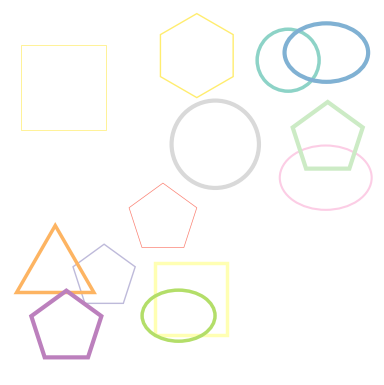[{"shape": "circle", "thickness": 2.5, "radius": 0.4, "center": [0.748, 0.844]}, {"shape": "square", "thickness": 2.5, "radius": 0.47, "center": [0.497, 0.224]}, {"shape": "pentagon", "thickness": 1, "radius": 0.42, "center": [0.27, 0.281]}, {"shape": "pentagon", "thickness": 0.5, "radius": 0.46, "center": [0.423, 0.432]}, {"shape": "oval", "thickness": 3, "radius": 0.54, "center": [0.848, 0.863]}, {"shape": "triangle", "thickness": 2.5, "radius": 0.58, "center": [0.144, 0.298]}, {"shape": "oval", "thickness": 2.5, "radius": 0.47, "center": [0.464, 0.18]}, {"shape": "oval", "thickness": 1.5, "radius": 0.6, "center": [0.846, 0.538]}, {"shape": "circle", "thickness": 3, "radius": 0.57, "center": [0.559, 0.625]}, {"shape": "pentagon", "thickness": 3, "radius": 0.48, "center": [0.172, 0.149]}, {"shape": "pentagon", "thickness": 3, "radius": 0.48, "center": [0.851, 0.639]}, {"shape": "square", "thickness": 0.5, "radius": 0.55, "center": [0.165, 0.773]}, {"shape": "hexagon", "thickness": 1, "radius": 0.55, "center": [0.511, 0.856]}]